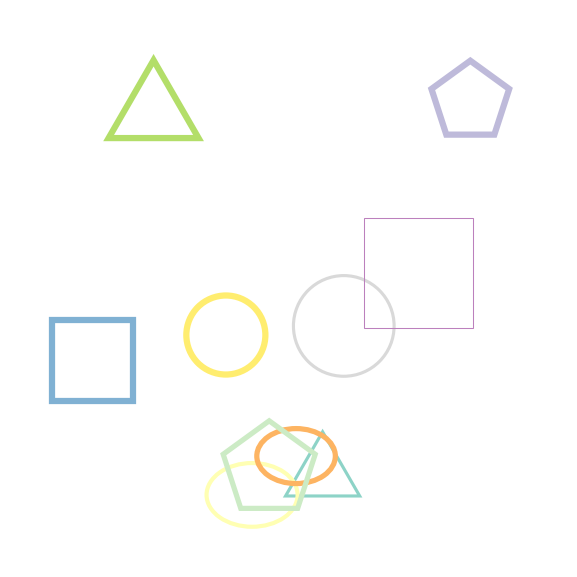[{"shape": "triangle", "thickness": 1.5, "radius": 0.37, "center": [0.559, 0.177]}, {"shape": "oval", "thickness": 2, "radius": 0.39, "center": [0.436, 0.142]}, {"shape": "pentagon", "thickness": 3, "radius": 0.35, "center": [0.814, 0.823]}, {"shape": "square", "thickness": 3, "radius": 0.35, "center": [0.16, 0.375]}, {"shape": "oval", "thickness": 2.5, "radius": 0.34, "center": [0.513, 0.209]}, {"shape": "triangle", "thickness": 3, "radius": 0.45, "center": [0.266, 0.805]}, {"shape": "circle", "thickness": 1.5, "radius": 0.44, "center": [0.595, 0.435]}, {"shape": "square", "thickness": 0.5, "radius": 0.48, "center": [0.725, 0.527]}, {"shape": "pentagon", "thickness": 2.5, "radius": 0.42, "center": [0.466, 0.187]}, {"shape": "circle", "thickness": 3, "radius": 0.34, "center": [0.391, 0.419]}]